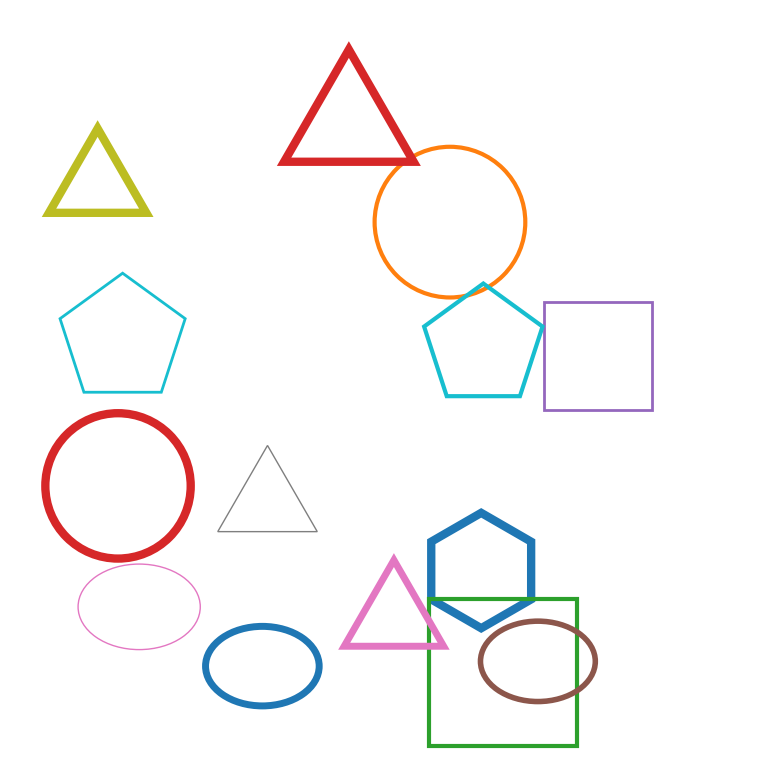[{"shape": "oval", "thickness": 2.5, "radius": 0.37, "center": [0.341, 0.135]}, {"shape": "hexagon", "thickness": 3, "radius": 0.37, "center": [0.625, 0.259]}, {"shape": "circle", "thickness": 1.5, "radius": 0.49, "center": [0.584, 0.712]}, {"shape": "square", "thickness": 1.5, "radius": 0.48, "center": [0.654, 0.127]}, {"shape": "triangle", "thickness": 3, "radius": 0.49, "center": [0.453, 0.838]}, {"shape": "circle", "thickness": 3, "radius": 0.47, "center": [0.153, 0.369]}, {"shape": "square", "thickness": 1, "radius": 0.35, "center": [0.776, 0.537]}, {"shape": "oval", "thickness": 2, "radius": 0.37, "center": [0.699, 0.141]}, {"shape": "triangle", "thickness": 2.5, "radius": 0.37, "center": [0.512, 0.198]}, {"shape": "oval", "thickness": 0.5, "radius": 0.4, "center": [0.181, 0.212]}, {"shape": "triangle", "thickness": 0.5, "radius": 0.37, "center": [0.347, 0.347]}, {"shape": "triangle", "thickness": 3, "radius": 0.36, "center": [0.127, 0.76]}, {"shape": "pentagon", "thickness": 1, "radius": 0.43, "center": [0.159, 0.56]}, {"shape": "pentagon", "thickness": 1.5, "radius": 0.4, "center": [0.628, 0.551]}]